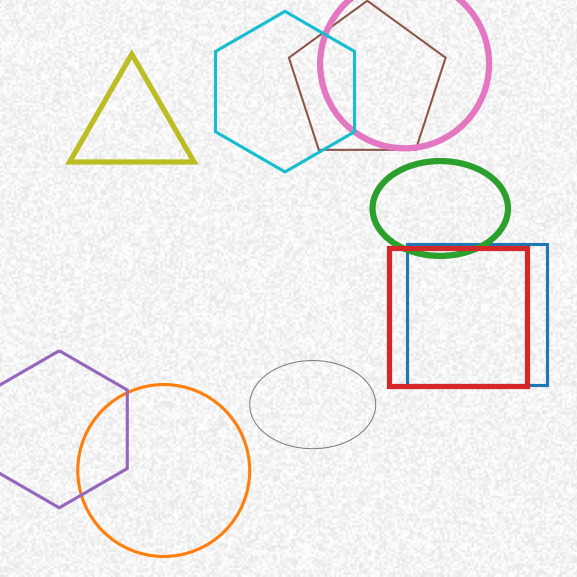[{"shape": "square", "thickness": 1.5, "radius": 0.61, "center": [0.826, 0.454]}, {"shape": "circle", "thickness": 1.5, "radius": 0.74, "center": [0.284, 0.184]}, {"shape": "oval", "thickness": 3, "radius": 0.59, "center": [0.762, 0.638]}, {"shape": "square", "thickness": 2.5, "radius": 0.6, "center": [0.793, 0.45]}, {"shape": "hexagon", "thickness": 1.5, "radius": 0.68, "center": [0.103, 0.256]}, {"shape": "pentagon", "thickness": 1, "radius": 0.71, "center": [0.636, 0.855]}, {"shape": "circle", "thickness": 3, "radius": 0.73, "center": [0.701, 0.889]}, {"shape": "oval", "thickness": 0.5, "radius": 0.55, "center": [0.541, 0.298]}, {"shape": "triangle", "thickness": 2.5, "radius": 0.62, "center": [0.228, 0.781]}, {"shape": "hexagon", "thickness": 1.5, "radius": 0.7, "center": [0.494, 0.84]}]